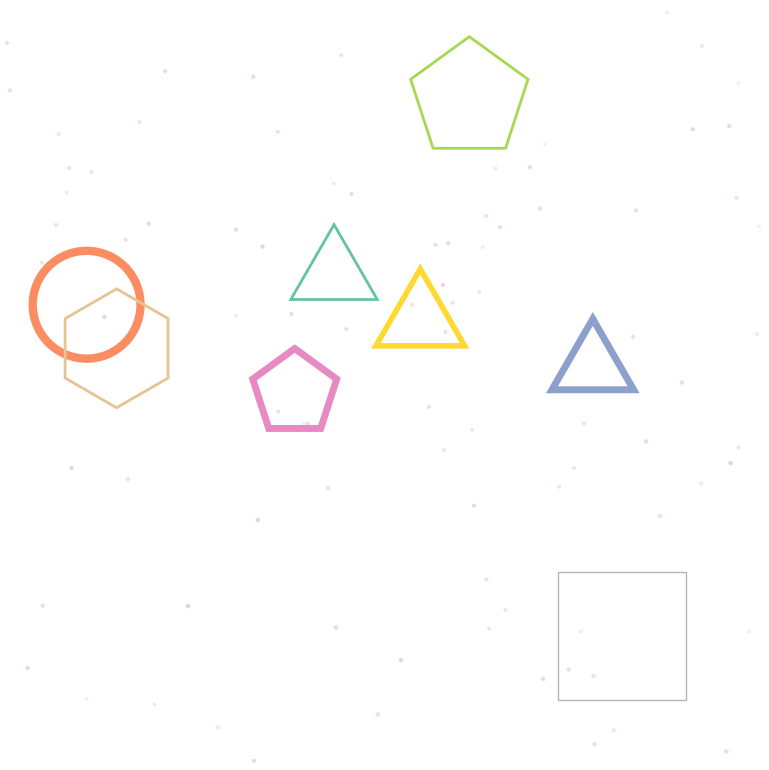[{"shape": "triangle", "thickness": 1, "radius": 0.32, "center": [0.434, 0.643]}, {"shape": "circle", "thickness": 3, "radius": 0.35, "center": [0.112, 0.604]}, {"shape": "triangle", "thickness": 2.5, "radius": 0.31, "center": [0.77, 0.524]}, {"shape": "pentagon", "thickness": 2.5, "radius": 0.29, "center": [0.383, 0.49]}, {"shape": "pentagon", "thickness": 1, "radius": 0.4, "center": [0.61, 0.872]}, {"shape": "triangle", "thickness": 2, "radius": 0.33, "center": [0.546, 0.584]}, {"shape": "hexagon", "thickness": 1, "radius": 0.39, "center": [0.151, 0.548]}, {"shape": "square", "thickness": 0.5, "radius": 0.41, "center": [0.808, 0.174]}]